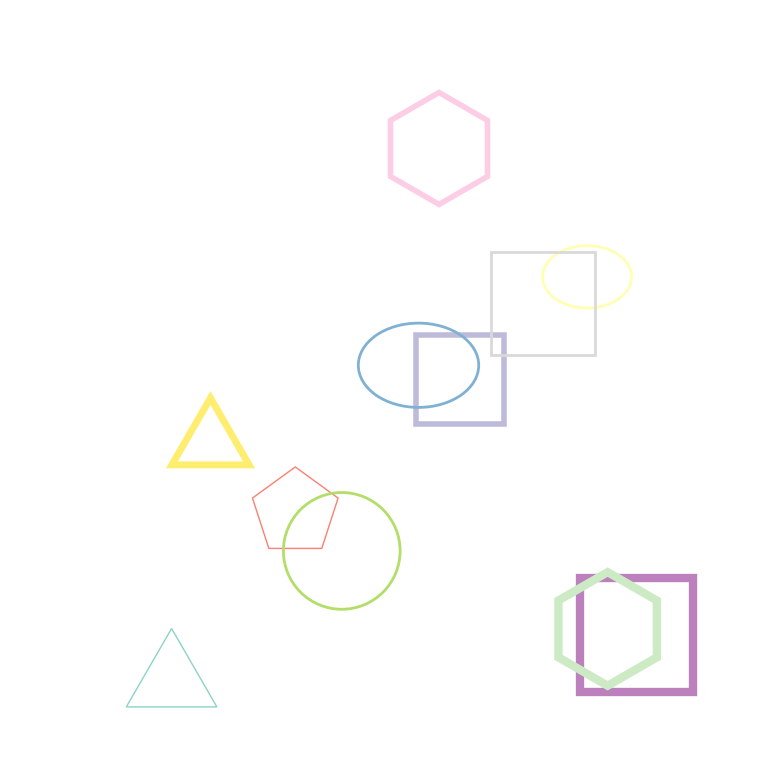[{"shape": "triangle", "thickness": 0.5, "radius": 0.34, "center": [0.223, 0.116]}, {"shape": "oval", "thickness": 1, "radius": 0.29, "center": [0.762, 0.64]}, {"shape": "square", "thickness": 2, "radius": 0.29, "center": [0.597, 0.507]}, {"shape": "pentagon", "thickness": 0.5, "radius": 0.29, "center": [0.383, 0.335]}, {"shape": "oval", "thickness": 1, "radius": 0.39, "center": [0.544, 0.526]}, {"shape": "circle", "thickness": 1, "radius": 0.38, "center": [0.444, 0.285]}, {"shape": "hexagon", "thickness": 2, "radius": 0.36, "center": [0.57, 0.807]}, {"shape": "square", "thickness": 1, "radius": 0.34, "center": [0.705, 0.606]}, {"shape": "square", "thickness": 3, "radius": 0.37, "center": [0.827, 0.175]}, {"shape": "hexagon", "thickness": 3, "radius": 0.37, "center": [0.789, 0.183]}, {"shape": "triangle", "thickness": 2.5, "radius": 0.29, "center": [0.273, 0.425]}]